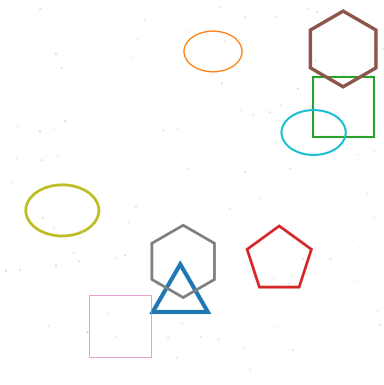[{"shape": "triangle", "thickness": 3, "radius": 0.41, "center": [0.468, 0.231]}, {"shape": "oval", "thickness": 1, "radius": 0.38, "center": [0.553, 0.866]}, {"shape": "square", "thickness": 1.5, "radius": 0.39, "center": [0.891, 0.722]}, {"shape": "pentagon", "thickness": 2, "radius": 0.44, "center": [0.725, 0.325]}, {"shape": "hexagon", "thickness": 2.5, "radius": 0.49, "center": [0.891, 0.873]}, {"shape": "square", "thickness": 0.5, "radius": 0.4, "center": [0.311, 0.152]}, {"shape": "hexagon", "thickness": 2, "radius": 0.47, "center": [0.476, 0.321]}, {"shape": "oval", "thickness": 2, "radius": 0.47, "center": [0.162, 0.453]}, {"shape": "oval", "thickness": 1.5, "radius": 0.42, "center": [0.815, 0.656]}]